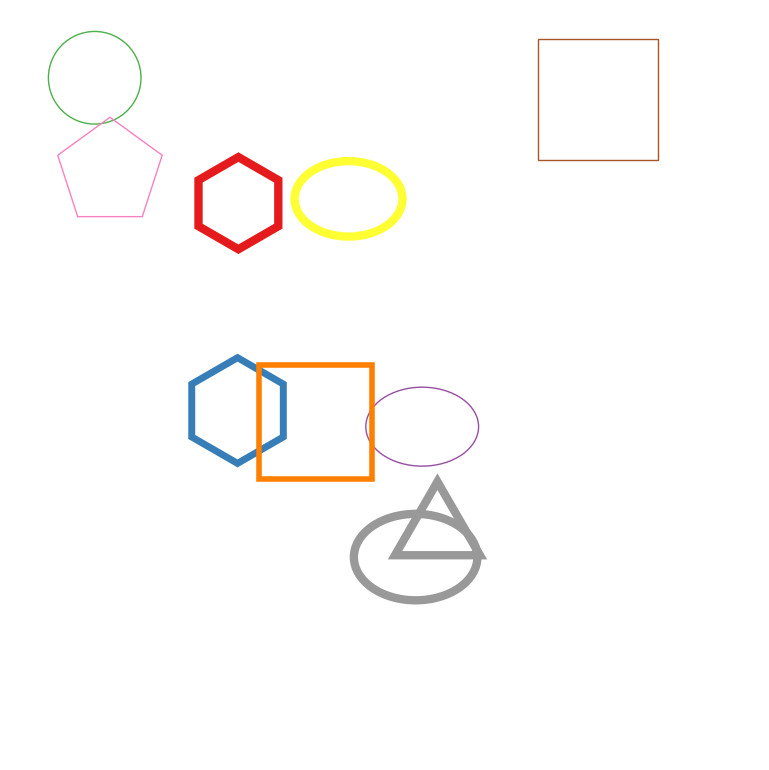[{"shape": "hexagon", "thickness": 3, "radius": 0.3, "center": [0.31, 0.736]}, {"shape": "hexagon", "thickness": 2.5, "radius": 0.34, "center": [0.308, 0.467]}, {"shape": "circle", "thickness": 0.5, "radius": 0.3, "center": [0.123, 0.899]}, {"shape": "oval", "thickness": 0.5, "radius": 0.37, "center": [0.548, 0.446]}, {"shape": "square", "thickness": 2, "radius": 0.37, "center": [0.41, 0.452]}, {"shape": "oval", "thickness": 3, "radius": 0.35, "center": [0.453, 0.742]}, {"shape": "square", "thickness": 0.5, "radius": 0.39, "center": [0.776, 0.87]}, {"shape": "pentagon", "thickness": 0.5, "radius": 0.36, "center": [0.143, 0.776]}, {"shape": "oval", "thickness": 3, "radius": 0.4, "center": [0.54, 0.276]}, {"shape": "triangle", "thickness": 3, "radius": 0.32, "center": [0.568, 0.311]}]